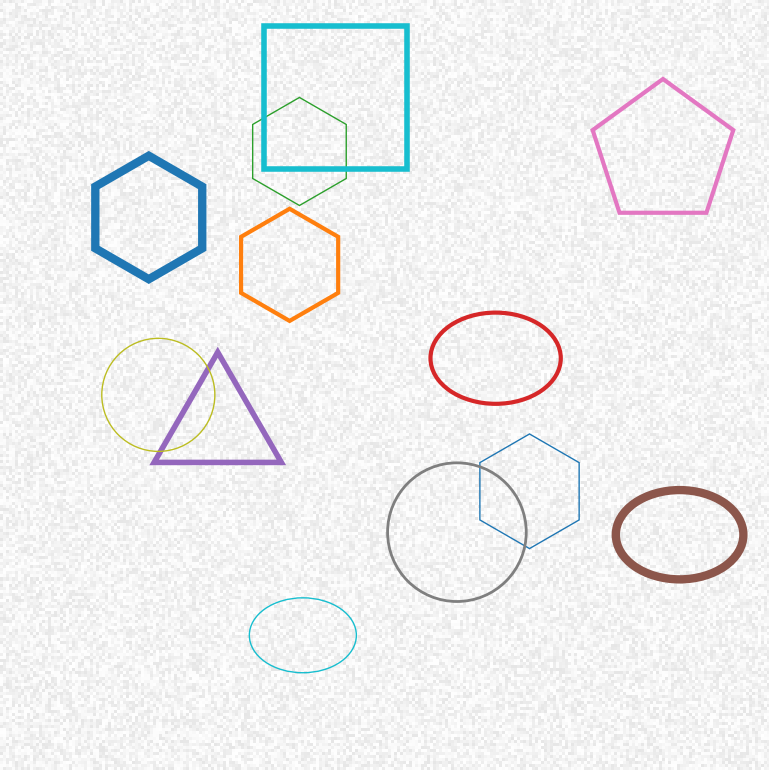[{"shape": "hexagon", "thickness": 3, "radius": 0.4, "center": [0.193, 0.718]}, {"shape": "hexagon", "thickness": 0.5, "radius": 0.37, "center": [0.688, 0.362]}, {"shape": "hexagon", "thickness": 1.5, "radius": 0.36, "center": [0.376, 0.656]}, {"shape": "hexagon", "thickness": 0.5, "radius": 0.35, "center": [0.389, 0.803]}, {"shape": "oval", "thickness": 1.5, "radius": 0.42, "center": [0.644, 0.535]}, {"shape": "triangle", "thickness": 2, "radius": 0.48, "center": [0.283, 0.447]}, {"shape": "oval", "thickness": 3, "radius": 0.41, "center": [0.883, 0.306]}, {"shape": "pentagon", "thickness": 1.5, "radius": 0.48, "center": [0.861, 0.801]}, {"shape": "circle", "thickness": 1, "radius": 0.45, "center": [0.593, 0.309]}, {"shape": "circle", "thickness": 0.5, "radius": 0.37, "center": [0.206, 0.487]}, {"shape": "square", "thickness": 2, "radius": 0.46, "center": [0.436, 0.873]}, {"shape": "oval", "thickness": 0.5, "radius": 0.35, "center": [0.393, 0.175]}]